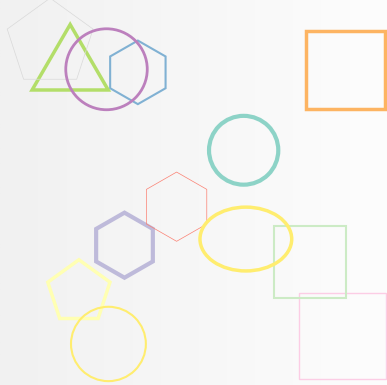[{"shape": "circle", "thickness": 3, "radius": 0.45, "center": [0.629, 0.61]}, {"shape": "pentagon", "thickness": 2.5, "radius": 0.42, "center": [0.204, 0.241]}, {"shape": "hexagon", "thickness": 3, "radius": 0.42, "center": [0.321, 0.363]}, {"shape": "hexagon", "thickness": 0.5, "radius": 0.45, "center": [0.456, 0.463]}, {"shape": "hexagon", "thickness": 1.5, "radius": 0.41, "center": [0.356, 0.812]}, {"shape": "square", "thickness": 2.5, "radius": 0.5, "center": [0.892, 0.818]}, {"shape": "triangle", "thickness": 2.5, "radius": 0.57, "center": [0.181, 0.823]}, {"shape": "square", "thickness": 1, "radius": 0.56, "center": [0.884, 0.127]}, {"shape": "pentagon", "thickness": 0.5, "radius": 0.58, "center": [0.129, 0.888]}, {"shape": "circle", "thickness": 2, "radius": 0.53, "center": [0.275, 0.82]}, {"shape": "square", "thickness": 1.5, "radius": 0.47, "center": [0.8, 0.319]}, {"shape": "oval", "thickness": 2.5, "radius": 0.59, "center": [0.634, 0.379]}, {"shape": "circle", "thickness": 1.5, "radius": 0.48, "center": [0.28, 0.107]}]